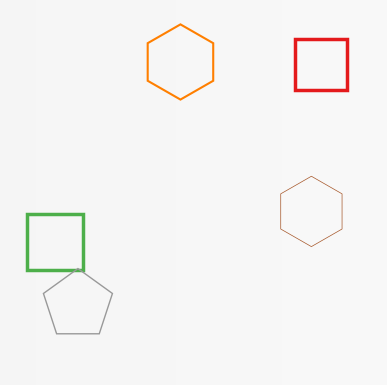[{"shape": "square", "thickness": 2.5, "radius": 0.33, "center": [0.829, 0.832]}, {"shape": "square", "thickness": 2.5, "radius": 0.36, "center": [0.143, 0.372]}, {"shape": "hexagon", "thickness": 1.5, "radius": 0.49, "center": [0.466, 0.839]}, {"shape": "hexagon", "thickness": 0.5, "radius": 0.46, "center": [0.804, 0.451]}, {"shape": "pentagon", "thickness": 1, "radius": 0.47, "center": [0.201, 0.209]}]